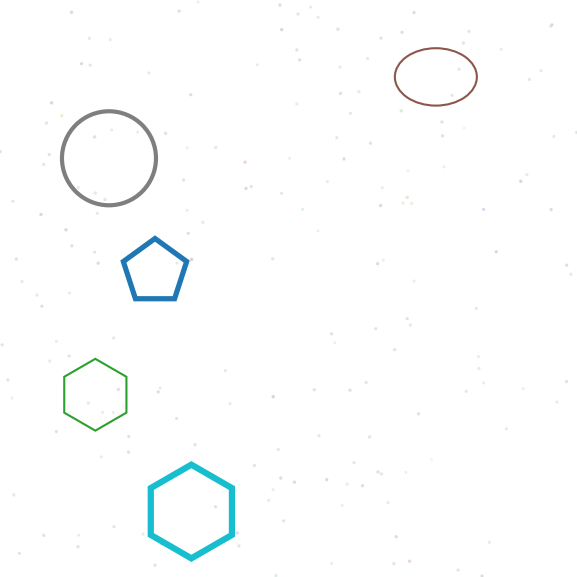[{"shape": "pentagon", "thickness": 2.5, "radius": 0.29, "center": [0.268, 0.528]}, {"shape": "hexagon", "thickness": 1, "radius": 0.31, "center": [0.165, 0.316]}, {"shape": "oval", "thickness": 1, "radius": 0.35, "center": [0.755, 0.866]}, {"shape": "circle", "thickness": 2, "radius": 0.41, "center": [0.189, 0.725]}, {"shape": "hexagon", "thickness": 3, "radius": 0.41, "center": [0.331, 0.113]}]